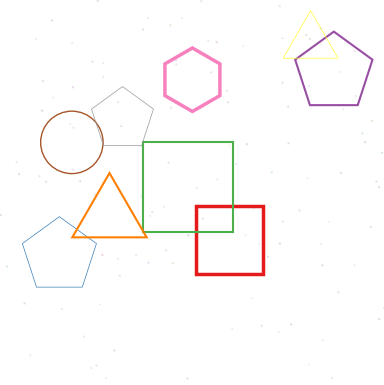[{"shape": "square", "thickness": 2.5, "radius": 0.44, "center": [0.597, 0.376]}, {"shape": "pentagon", "thickness": 0.5, "radius": 0.51, "center": [0.154, 0.336]}, {"shape": "square", "thickness": 1.5, "radius": 0.58, "center": [0.487, 0.514]}, {"shape": "pentagon", "thickness": 1.5, "radius": 0.53, "center": [0.867, 0.812]}, {"shape": "triangle", "thickness": 1.5, "radius": 0.56, "center": [0.284, 0.439]}, {"shape": "triangle", "thickness": 0.5, "radius": 0.41, "center": [0.807, 0.89]}, {"shape": "circle", "thickness": 1, "radius": 0.41, "center": [0.187, 0.63]}, {"shape": "hexagon", "thickness": 2.5, "radius": 0.41, "center": [0.5, 0.793]}, {"shape": "pentagon", "thickness": 0.5, "radius": 0.42, "center": [0.318, 0.691]}]